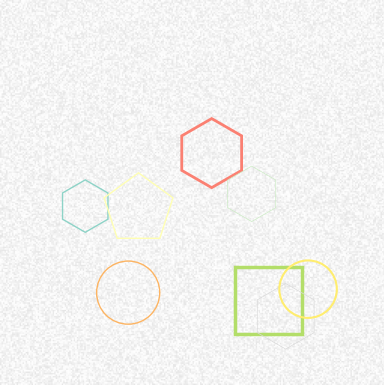[{"shape": "hexagon", "thickness": 1, "radius": 0.34, "center": [0.221, 0.465]}, {"shape": "pentagon", "thickness": 1, "radius": 0.47, "center": [0.36, 0.457]}, {"shape": "hexagon", "thickness": 2, "radius": 0.45, "center": [0.55, 0.602]}, {"shape": "circle", "thickness": 1, "radius": 0.41, "center": [0.333, 0.24]}, {"shape": "square", "thickness": 2.5, "radius": 0.43, "center": [0.696, 0.219]}, {"shape": "hexagon", "thickness": 0.5, "radius": 0.43, "center": [0.742, 0.179]}, {"shape": "hexagon", "thickness": 0.5, "radius": 0.36, "center": [0.654, 0.496]}, {"shape": "circle", "thickness": 1.5, "radius": 0.37, "center": [0.8, 0.249]}]